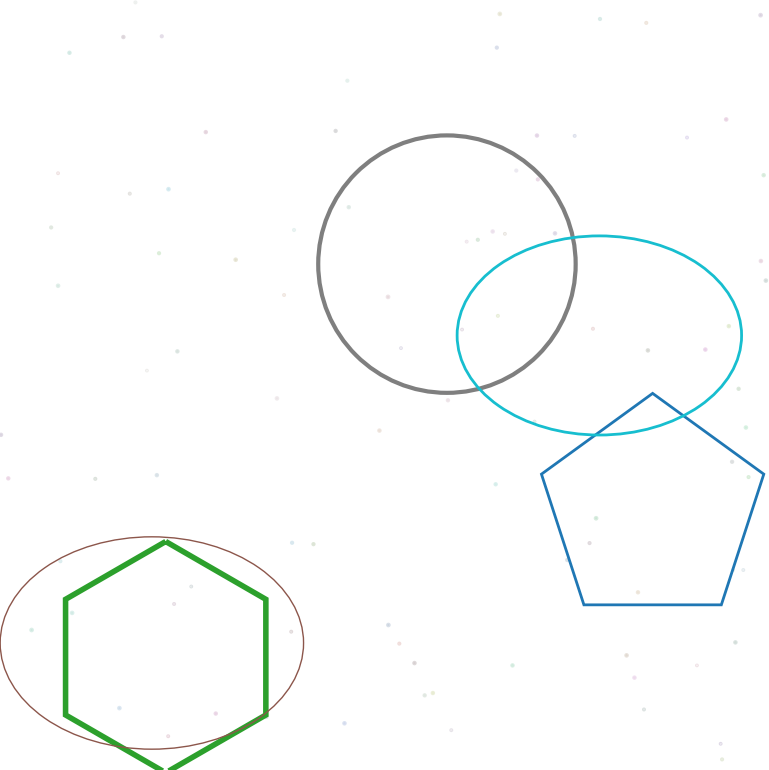[{"shape": "pentagon", "thickness": 1, "radius": 0.76, "center": [0.848, 0.337]}, {"shape": "hexagon", "thickness": 2, "radius": 0.75, "center": [0.215, 0.147]}, {"shape": "oval", "thickness": 0.5, "radius": 0.98, "center": [0.197, 0.165]}, {"shape": "circle", "thickness": 1.5, "radius": 0.84, "center": [0.58, 0.657]}, {"shape": "oval", "thickness": 1, "radius": 0.92, "center": [0.778, 0.564]}]